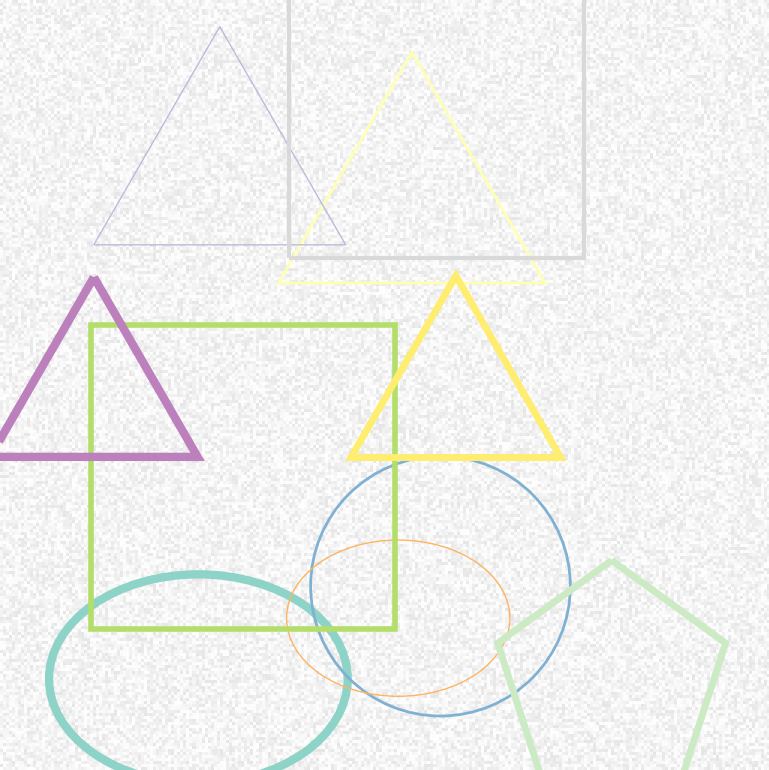[{"shape": "oval", "thickness": 3, "radius": 0.97, "center": [0.258, 0.118]}, {"shape": "triangle", "thickness": 1, "radius": 1.0, "center": [0.535, 0.732]}, {"shape": "triangle", "thickness": 0.5, "radius": 0.94, "center": [0.285, 0.776]}, {"shape": "circle", "thickness": 1, "radius": 0.84, "center": [0.572, 0.239]}, {"shape": "oval", "thickness": 0.5, "radius": 0.72, "center": [0.517, 0.197]}, {"shape": "square", "thickness": 2, "radius": 0.99, "center": [0.315, 0.38]}, {"shape": "square", "thickness": 1.5, "radius": 0.96, "center": [0.567, 0.856]}, {"shape": "triangle", "thickness": 3, "radius": 0.78, "center": [0.122, 0.484]}, {"shape": "pentagon", "thickness": 2.5, "radius": 0.78, "center": [0.794, 0.117]}, {"shape": "triangle", "thickness": 2.5, "radius": 0.79, "center": [0.592, 0.485]}]